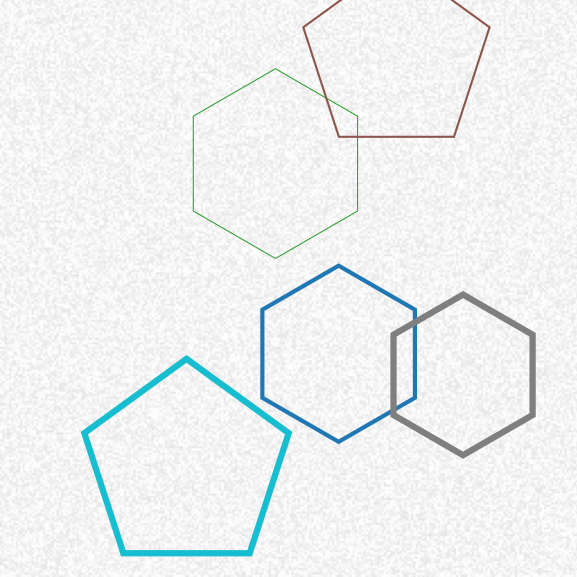[{"shape": "hexagon", "thickness": 2, "radius": 0.76, "center": [0.586, 0.387]}, {"shape": "hexagon", "thickness": 0.5, "radius": 0.82, "center": [0.477, 0.716]}, {"shape": "pentagon", "thickness": 1, "radius": 0.85, "center": [0.686, 0.899]}, {"shape": "hexagon", "thickness": 3, "radius": 0.7, "center": [0.802, 0.35]}, {"shape": "pentagon", "thickness": 3, "radius": 0.93, "center": [0.323, 0.192]}]